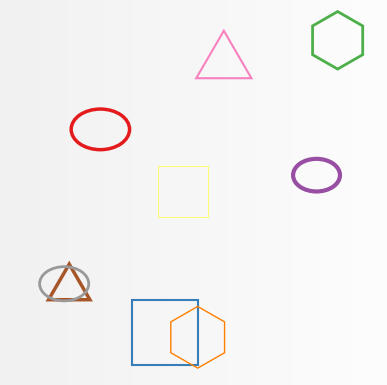[{"shape": "oval", "thickness": 2.5, "radius": 0.38, "center": [0.259, 0.664]}, {"shape": "square", "thickness": 1.5, "radius": 0.42, "center": [0.425, 0.137]}, {"shape": "hexagon", "thickness": 2, "radius": 0.37, "center": [0.871, 0.895]}, {"shape": "oval", "thickness": 3, "radius": 0.3, "center": [0.817, 0.545]}, {"shape": "hexagon", "thickness": 1, "radius": 0.4, "center": [0.51, 0.124]}, {"shape": "square", "thickness": 0.5, "radius": 0.33, "center": [0.472, 0.502]}, {"shape": "triangle", "thickness": 2.5, "radius": 0.31, "center": [0.179, 0.252]}, {"shape": "triangle", "thickness": 1.5, "radius": 0.41, "center": [0.578, 0.838]}, {"shape": "oval", "thickness": 2, "radius": 0.32, "center": [0.166, 0.263]}]